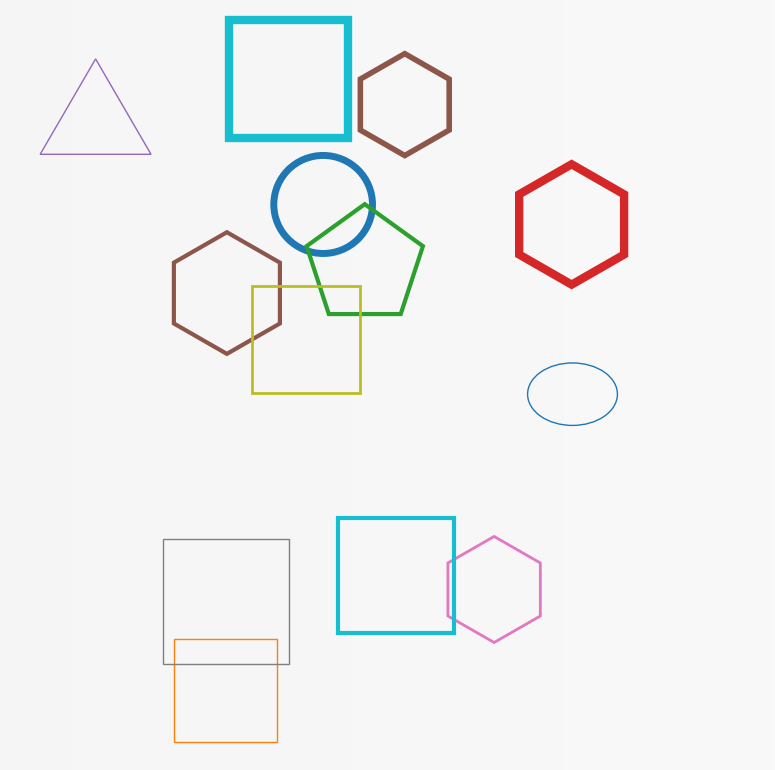[{"shape": "circle", "thickness": 2.5, "radius": 0.32, "center": [0.417, 0.734]}, {"shape": "oval", "thickness": 0.5, "radius": 0.29, "center": [0.739, 0.488]}, {"shape": "square", "thickness": 0.5, "radius": 0.33, "center": [0.291, 0.103]}, {"shape": "pentagon", "thickness": 1.5, "radius": 0.39, "center": [0.471, 0.656]}, {"shape": "hexagon", "thickness": 3, "radius": 0.39, "center": [0.738, 0.709]}, {"shape": "triangle", "thickness": 0.5, "radius": 0.41, "center": [0.123, 0.841]}, {"shape": "hexagon", "thickness": 1.5, "radius": 0.39, "center": [0.293, 0.619]}, {"shape": "hexagon", "thickness": 2, "radius": 0.33, "center": [0.522, 0.864]}, {"shape": "hexagon", "thickness": 1, "radius": 0.34, "center": [0.638, 0.234]}, {"shape": "square", "thickness": 0.5, "radius": 0.41, "center": [0.292, 0.219]}, {"shape": "square", "thickness": 1, "radius": 0.35, "center": [0.395, 0.559]}, {"shape": "square", "thickness": 1.5, "radius": 0.37, "center": [0.511, 0.253]}, {"shape": "square", "thickness": 3, "radius": 0.38, "center": [0.372, 0.898]}]